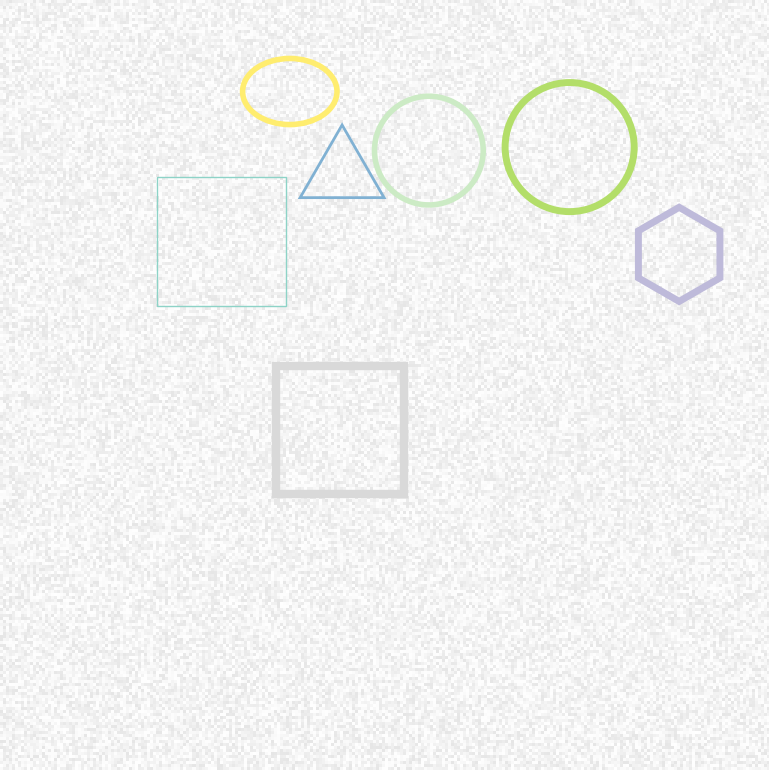[{"shape": "square", "thickness": 0.5, "radius": 0.42, "center": [0.287, 0.687]}, {"shape": "hexagon", "thickness": 2.5, "radius": 0.31, "center": [0.882, 0.67]}, {"shape": "triangle", "thickness": 1, "radius": 0.31, "center": [0.444, 0.775]}, {"shape": "circle", "thickness": 2.5, "radius": 0.42, "center": [0.74, 0.809]}, {"shape": "square", "thickness": 3, "radius": 0.41, "center": [0.441, 0.442]}, {"shape": "circle", "thickness": 2, "radius": 0.35, "center": [0.557, 0.804]}, {"shape": "oval", "thickness": 2, "radius": 0.31, "center": [0.376, 0.881]}]